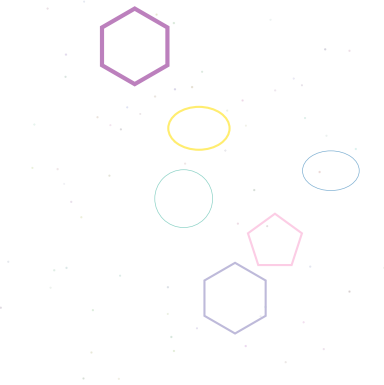[{"shape": "circle", "thickness": 0.5, "radius": 0.38, "center": [0.477, 0.484]}, {"shape": "hexagon", "thickness": 1.5, "radius": 0.46, "center": [0.611, 0.226]}, {"shape": "oval", "thickness": 0.5, "radius": 0.37, "center": [0.859, 0.557]}, {"shape": "pentagon", "thickness": 1.5, "radius": 0.37, "center": [0.714, 0.371]}, {"shape": "hexagon", "thickness": 3, "radius": 0.49, "center": [0.35, 0.88]}, {"shape": "oval", "thickness": 1.5, "radius": 0.4, "center": [0.517, 0.667]}]